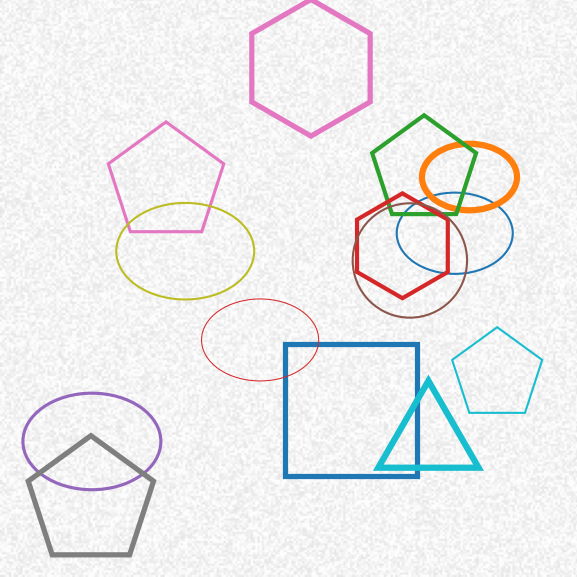[{"shape": "square", "thickness": 2.5, "radius": 0.57, "center": [0.608, 0.289]}, {"shape": "oval", "thickness": 1, "radius": 0.5, "center": [0.787, 0.595]}, {"shape": "oval", "thickness": 3, "radius": 0.41, "center": [0.813, 0.693]}, {"shape": "pentagon", "thickness": 2, "radius": 0.47, "center": [0.734, 0.705]}, {"shape": "oval", "thickness": 0.5, "radius": 0.51, "center": [0.45, 0.41]}, {"shape": "hexagon", "thickness": 2, "radius": 0.45, "center": [0.697, 0.574]}, {"shape": "oval", "thickness": 1.5, "radius": 0.6, "center": [0.159, 0.235]}, {"shape": "circle", "thickness": 1, "radius": 0.5, "center": [0.71, 0.548]}, {"shape": "hexagon", "thickness": 2.5, "radius": 0.59, "center": [0.538, 0.882]}, {"shape": "pentagon", "thickness": 1.5, "radius": 0.53, "center": [0.288, 0.683]}, {"shape": "pentagon", "thickness": 2.5, "radius": 0.57, "center": [0.157, 0.131]}, {"shape": "oval", "thickness": 1, "radius": 0.6, "center": [0.321, 0.564]}, {"shape": "pentagon", "thickness": 1, "radius": 0.41, "center": [0.861, 0.351]}, {"shape": "triangle", "thickness": 3, "radius": 0.5, "center": [0.742, 0.239]}]